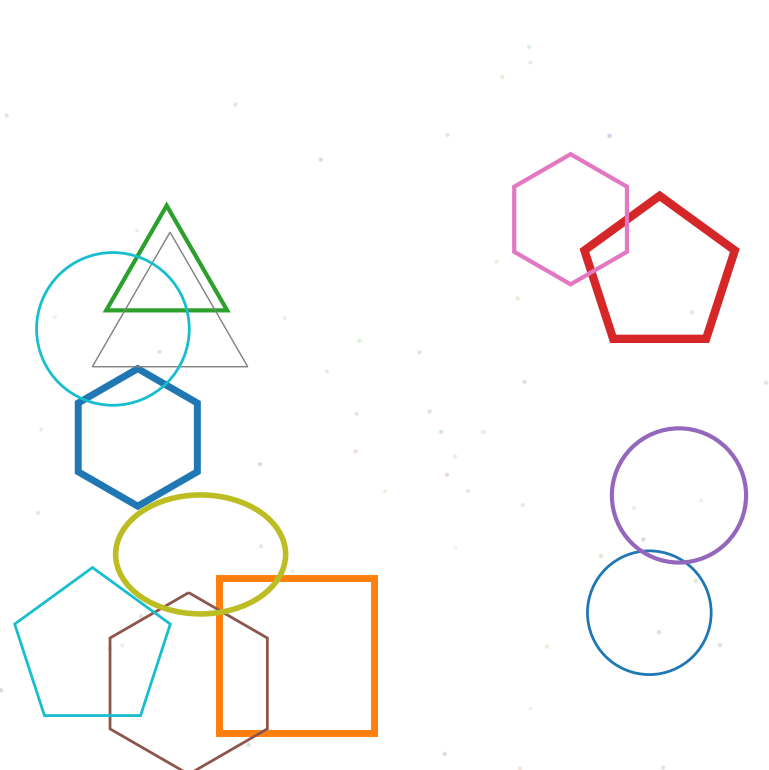[{"shape": "hexagon", "thickness": 2.5, "radius": 0.45, "center": [0.179, 0.432]}, {"shape": "circle", "thickness": 1, "radius": 0.4, "center": [0.843, 0.204]}, {"shape": "square", "thickness": 2.5, "radius": 0.5, "center": [0.385, 0.149]}, {"shape": "triangle", "thickness": 1.5, "radius": 0.45, "center": [0.216, 0.642]}, {"shape": "pentagon", "thickness": 3, "radius": 0.51, "center": [0.857, 0.643]}, {"shape": "circle", "thickness": 1.5, "radius": 0.44, "center": [0.882, 0.357]}, {"shape": "hexagon", "thickness": 1, "radius": 0.59, "center": [0.245, 0.112]}, {"shape": "hexagon", "thickness": 1.5, "radius": 0.42, "center": [0.741, 0.715]}, {"shape": "triangle", "thickness": 0.5, "radius": 0.58, "center": [0.221, 0.582]}, {"shape": "oval", "thickness": 2, "radius": 0.55, "center": [0.261, 0.28]}, {"shape": "circle", "thickness": 1, "radius": 0.5, "center": [0.147, 0.573]}, {"shape": "pentagon", "thickness": 1, "radius": 0.53, "center": [0.12, 0.157]}]